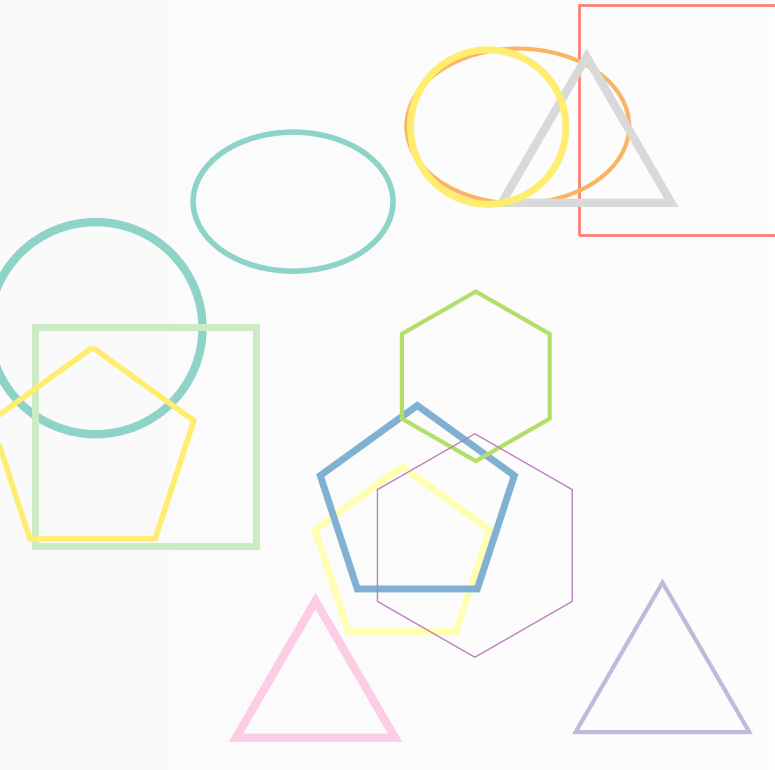[{"shape": "circle", "thickness": 3, "radius": 0.69, "center": [0.124, 0.574]}, {"shape": "oval", "thickness": 2, "radius": 0.64, "center": [0.378, 0.738]}, {"shape": "pentagon", "thickness": 2.5, "radius": 0.59, "center": [0.519, 0.276]}, {"shape": "triangle", "thickness": 1.5, "radius": 0.65, "center": [0.855, 0.114]}, {"shape": "square", "thickness": 1, "radius": 0.75, "center": [0.897, 0.844]}, {"shape": "pentagon", "thickness": 2.5, "radius": 0.66, "center": [0.538, 0.342]}, {"shape": "oval", "thickness": 1.5, "radius": 0.72, "center": [0.668, 0.836]}, {"shape": "hexagon", "thickness": 1.5, "radius": 0.55, "center": [0.614, 0.511]}, {"shape": "triangle", "thickness": 3, "radius": 0.59, "center": [0.407, 0.101]}, {"shape": "triangle", "thickness": 3, "radius": 0.63, "center": [0.757, 0.8]}, {"shape": "hexagon", "thickness": 0.5, "radius": 0.73, "center": [0.613, 0.292]}, {"shape": "square", "thickness": 2.5, "radius": 0.71, "center": [0.187, 0.433]}, {"shape": "pentagon", "thickness": 2, "radius": 0.69, "center": [0.119, 0.411]}, {"shape": "circle", "thickness": 2.5, "radius": 0.5, "center": [0.63, 0.835]}]